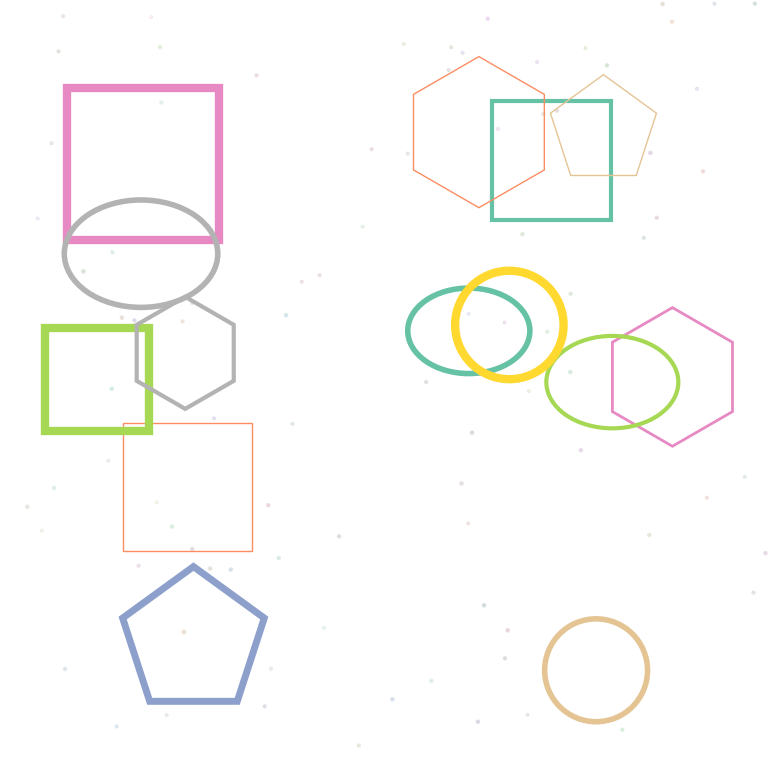[{"shape": "oval", "thickness": 2, "radius": 0.4, "center": [0.609, 0.57]}, {"shape": "square", "thickness": 1.5, "radius": 0.39, "center": [0.716, 0.792]}, {"shape": "square", "thickness": 0.5, "radius": 0.42, "center": [0.244, 0.368]}, {"shape": "hexagon", "thickness": 0.5, "radius": 0.49, "center": [0.622, 0.828]}, {"shape": "pentagon", "thickness": 2.5, "radius": 0.48, "center": [0.251, 0.167]}, {"shape": "hexagon", "thickness": 1, "radius": 0.45, "center": [0.873, 0.51]}, {"shape": "square", "thickness": 3, "radius": 0.49, "center": [0.186, 0.787]}, {"shape": "oval", "thickness": 1.5, "radius": 0.43, "center": [0.795, 0.504]}, {"shape": "square", "thickness": 3, "radius": 0.34, "center": [0.126, 0.508]}, {"shape": "circle", "thickness": 3, "radius": 0.35, "center": [0.662, 0.578]}, {"shape": "pentagon", "thickness": 0.5, "radius": 0.36, "center": [0.784, 0.831]}, {"shape": "circle", "thickness": 2, "radius": 0.33, "center": [0.774, 0.13]}, {"shape": "hexagon", "thickness": 1.5, "radius": 0.36, "center": [0.241, 0.542]}, {"shape": "oval", "thickness": 2, "radius": 0.5, "center": [0.183, 0.671]}]